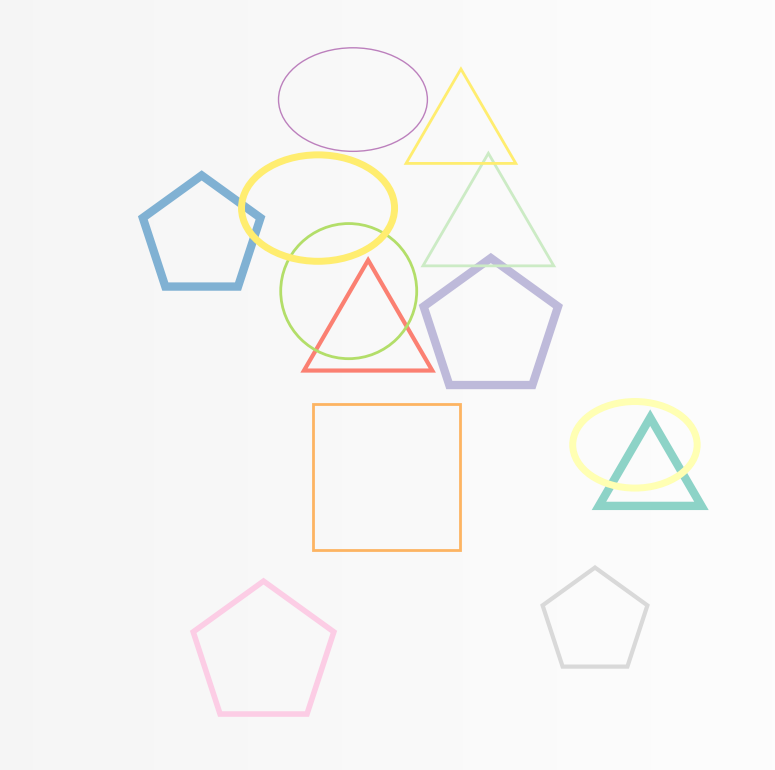[{"shape": "triangle", "thickness": 3, "radius": 0.38, "center": [0.839, 0.381]}, {"shape": "oval", "thickness": 2.5, "radius": 0.4, "center": [0.819, 0.422]}, {"shape": "pentagon", "thickness": 3, "radius": 0.46, "center": [0.633, 0.574]}, {"shape": "triangle", "thickness": 1.5, "radius": 0.48, "center": [0.475, 0.567]}, {"shape": "pentagon", "thickness": 3, "radius": 0.4, "center": [0.26, 0.692]}, {"shape": "square", "thickness": 1, "radius": 0.47, "center": [0.498, 0.381]}, {"shape": "circle", "thickness": 1, "radius": 0.44, "center": [0.45, 0.622]}, {"shape": "pentagon", "thickness": 2, "radius": 0.48, "center": [0.34, 0.15]}, {"shape": "pentagon", "thickness": 1.5, "radius": 0.36, "center": [0.768, 0.192]}, {"shape": "oval", "thickness": 0.5, "radius": 0.48, "center": [0.455, 0.871]}, {"shape": "triangle", "thickness": 1, "radius": 0.49, "center": [0.63, 0.703]}, {"shape": "triangle", "thickness": 1, "radius": 0.41, "center": [0.595, 0.829]}, {"shape": "oval", "thickness": 2.5, "radius": 0.49, "center": [0.41, 0.73]}]